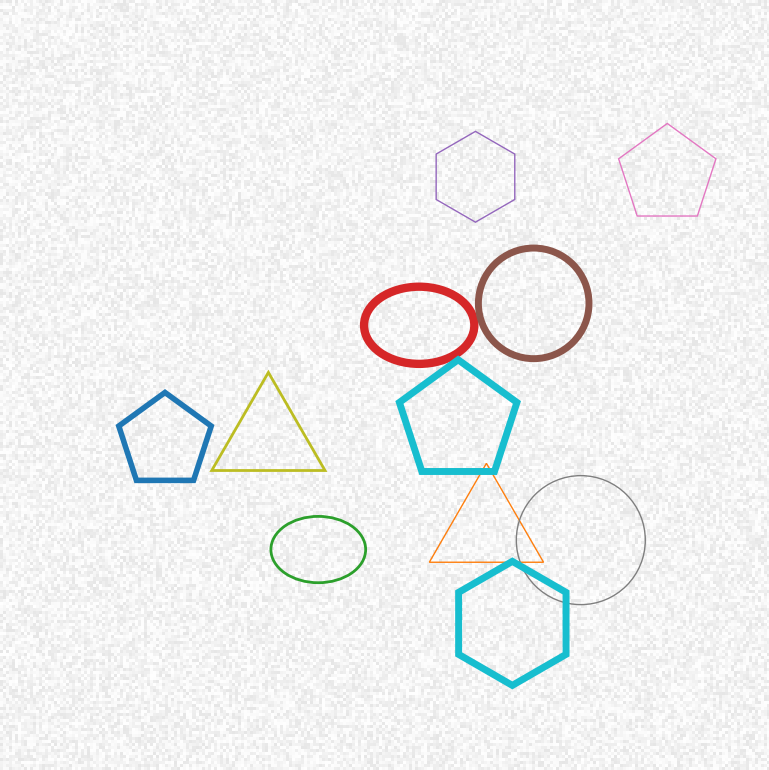[{"shape": "pentagon", "thickness": 2, "radius": 0.32, "center": [0.214, 0.427]}, {"shape": "triangle", "thickness": 0.5, "radius": 0.43, "center": [0.632, 0.313]}, {"shape": "oval", "thickness": 1, "radius": 0.31, "center": [0.413, 0.286]}, {"shape": "oval", "thickness": 3, "radius": 0.36, "center": [0.544, 0.578]}, {"shape": "hexagon", "thickness": 0.5, "radius": 0.29, "center": [0.617, 0.77]}, {"shape": "circle", "thickness": 2.5, "radius": 0.36, "center": [0.693, 0.606]}, {"shape": "pentagon", "thickness": 0.5, "radius": 0.33, "center": [0.867, 0.773]}, {"shape": "circle", "thickness": 0.5, "radius": 0.42, "center": [0.754, 0.299]}, {"shape": "triangle", "thickness": 1, "radius": 0.42, "center": [0.349, 0.431]}, {"shape": "hexagon", "thickness": 2.5, "radius": 0.4, "center": [0.665, 0.19]}, {"shape": "pentagon", "thickness": 2.5, "radius": 0.4, "center": [0.595, 0.453]}]